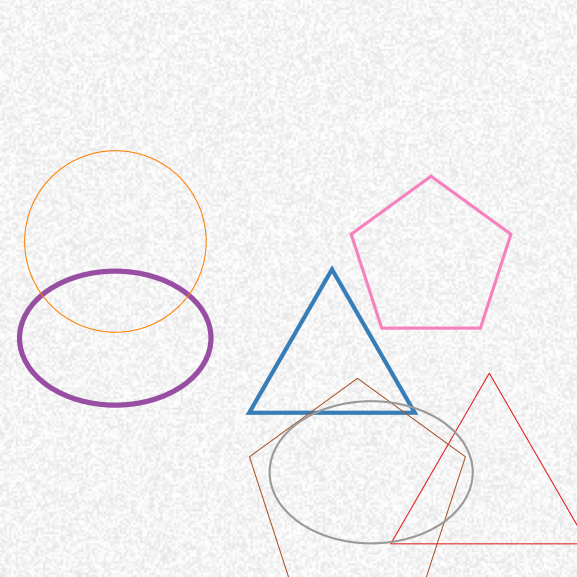[{"shape": "triangle", "thickness": 0.5, "radius": 0.99, "center": [0.847, 0.156]}, {"shape": "triangle", "thickness": 2, "radius": 0.83, "center": [0.575, 0.367]}, {"shape": "oval", "thickness": 2.5, "radius": 0.83, "center": [0.2, 0.414]}, {"shape": "circle", "thickness": 0.5, "radius": 0.79, "center": [0.2, 0.581]}, {"shape": "pentagon", "thickness": 0.5, "radius": 0.98, "center": [0.619, 0.147]}, {"shape": "pentagon", "thickness": 1.5, "radius": 0.73, "center": [0.746, 0.549]}, {"shape": "oval", "thickness": 1, "radius": 0.88, "center": [0.643, 0.181]}]